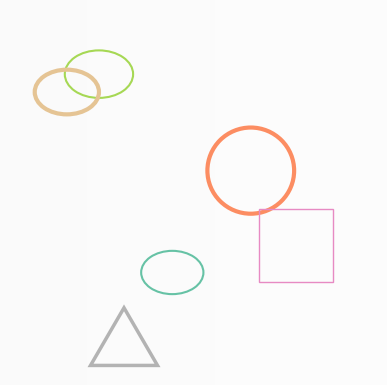[{"shape": "oval", "thickness": 1.5, "radius": 0.4, "center": [0.445, 0.292]}, {"shape": "circle", "thickness": 3, "radius": 0.56, "center": [0.647, 0.557]}, {"shape": "square", "thickness": 1, "radius": 0.48, "center": [0.763, 0.362]}, {"shape": "oval", "thickness": 1.5, "radius": 0.44, "center": [0.255, 0.807]}, {"shape": "oval", "thickness": 3, "radius": 0.41, "center": [0.173, 0.761]}, {"shape": "triangle", "thickness": 2.5, "radius": 0.5, "center": [0.32, 0.101]}]